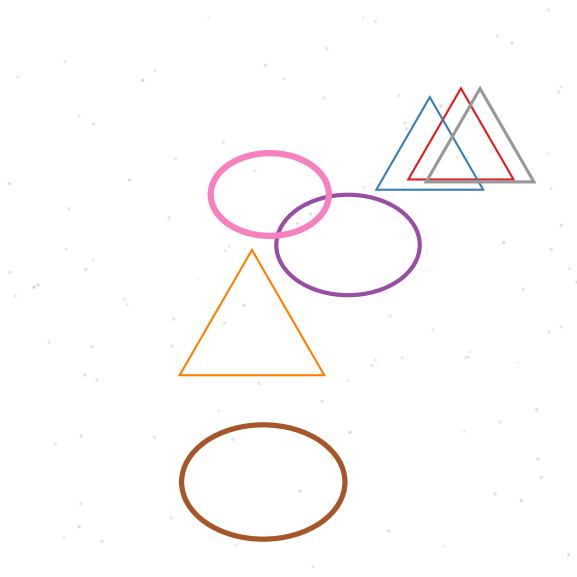[{"shape": "triangle", "thickness": 1, "radius": 0.53, "center": [0.798, 0.741]}, {"shape": "triangle", "thickness": 1, "radius": 0.53, "center": [0.744, 0.724]}, {"shape": "oval", "thickness": 2, "radius": 0.62, "center": [0.603, 0.575]}, {"shape": "triangle", "thickness": 1, "radius": 0.72, "center": [0.436, 0.422]}, {"shape": "oval", "thickness": 2.5, "radius": 0.71, "center": [0.456, 0.165]}, {"shape": "oval", "thickness": 3, "radius": 0.51, "center": [0.467, 0.662]}, {"shape": "triangle", "thickness": 1.5, "radius": 0.54, "center": [0.831, 0.738]}]